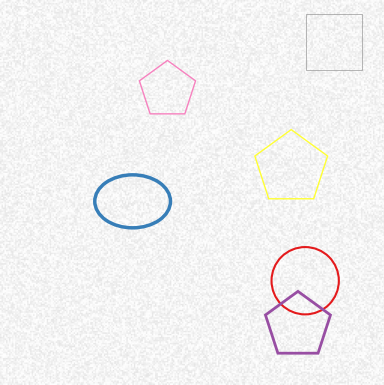[{"shape": "circle", "thickness": 1.5, "radius": 0.44, "center": [0.793, 0.271]}, {"shape": "oval", "thickness": 2.5, "radius": 0.49, "center": [0.344, 0.477]}, {"shape": "pentagon", "thickness": 2, "radius": 0.44, "center": [0.774, 0.154]}, {"shape": "pentagon", "thickness": 1, "radius": 0.5, "center": [0.756, 0.564]}, {"shape": "pentagon", "thickness": 1, "radius": 0.38, "center": [0.435, 0.766]}, {"shape": "square", "thickness": 0.5, "radius": 0.37, "center": [0.868, 0.891]}]